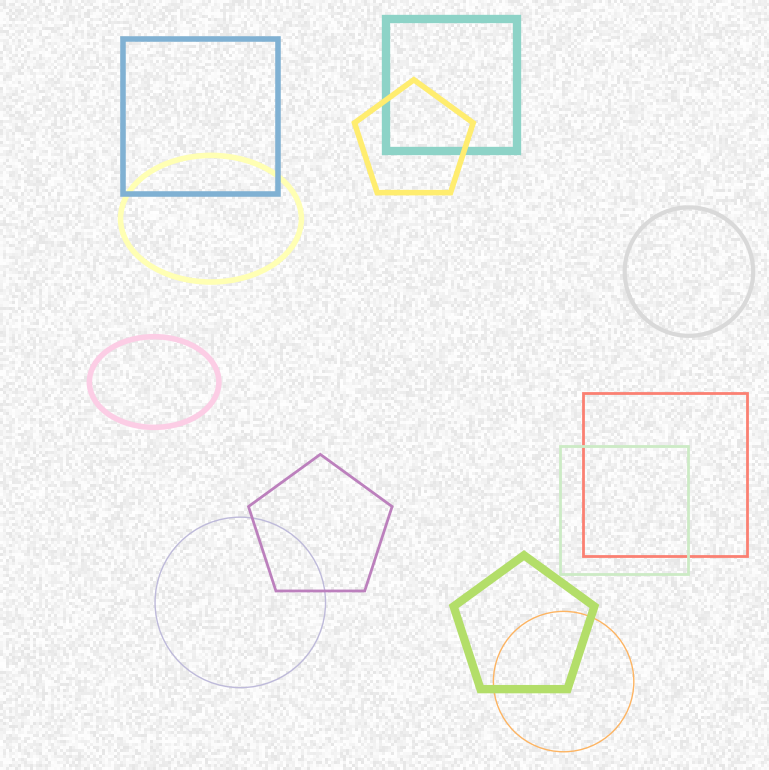[{"shape": "square", "thickness": 3, "radius": 0.43, "center": [0.586, 0.89]}, {"shape": "oval", "thickness": 2, "radius": 0.59, "center": [0.274, 0.716]}, {"shape": "circle", "thickness": 0.5, "radius": 0.55, "center": [0.312, 0.218]}, {"shape": "square", "thickness": 1, "radius": 0.53, "center": [0.864, 0.384]}, {"shape": "square", "thickness": 2, "radius": 0.5, "center": [0.26, 0.849]}, {"shape": "circle", "thickness": 0.5, "radius": 0.46, "center": [0.732, 0.115]}, {"shape": "pentagon", "thickness": 3, "radius": 0.48, "center": [0.681, 0.183]}, {"shape": "oval", "thickness": 2, "radius": 0.42, "center": [0.2, 0.504]}, {"shape": "circle", "thickness": 1.5, "radius": 0.42, "center": [0.895, 0.647]}, {"shape": "pentagon", "thickness": 1, "radius": 0.49, "center": [0.416, 0.312]}, {"shape": "square", "thickness": 1, "radius": 0.41, "center": [0.81, 0.338]}, {"shape": "pentagon", "thickness": 2, "radius": 0.41, "center": [0.537, 0.815]}]